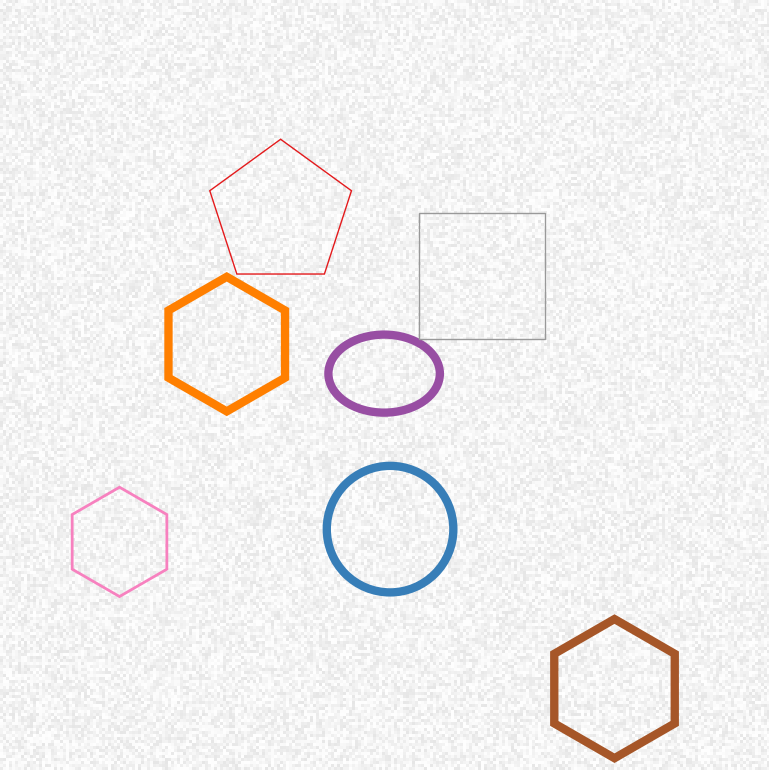[{"shape": "pentagon", "thickness": 0.5, "radius": 0.48, "center": [0.364, 0.722]}, {"shape": "circle", "thickness": 3, "radius": 0.41, "center": [0.507, 0.313]}, {"shape": "oval", "thickness": 3, "radius": 0.36, "center": [0.499, 0.515]}, {"shape": "hexagon", "thickness": 3, "radius": 0.44, "center": [0.294, 0.553]}, {"shape": "hexagon", "thickness": 3, "radius": 0.45, "center": [0.798, 0.106]}, {"shape": "hexagon", "thickness": 1, "radius": 0.35, "center": [0.155, 0.296]}, {"shape": "square", "thickness": 0.5, "radius": 0.41, "center": [0.626, 0.641]}]